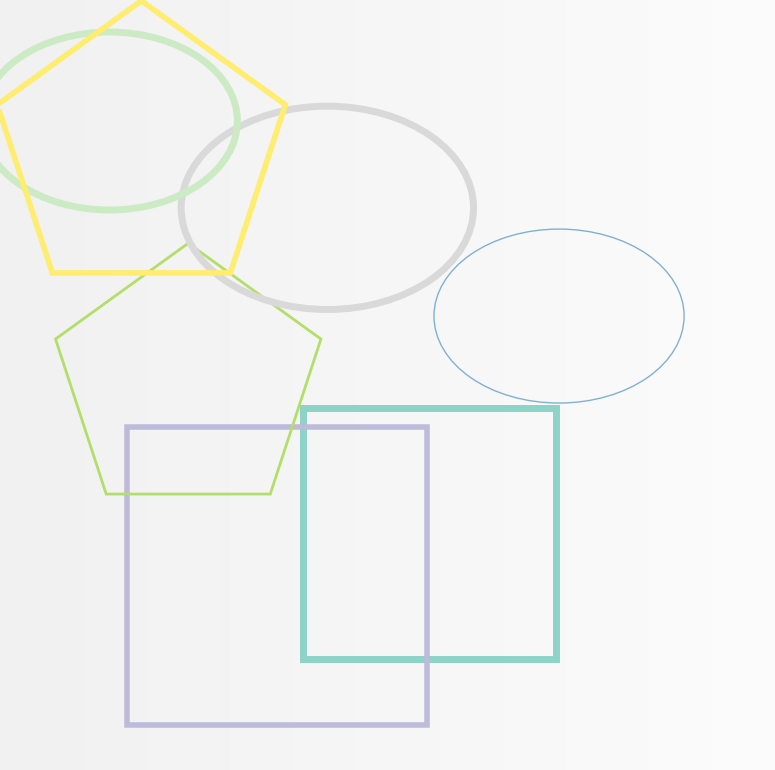[{"shape": "square", "thickness": 2.5, "radius": 0.81, "center": [0.554, 0.307]}, {"shape": "square", "thickness": 2, "radius": 0.97, "center": [0.358, 0.252]}, {"shape": "oval", "thickness": 0.5, "radius": 0.81, "center": [0.721, 0.59]}, {"shape": "pentagon", "thickness": 1, "radius": 0.9, "center": [0.243, 0.504]}, {"shape": "oval", "thickness": 2.5, "radius": 0.94, "center": [0.422, 0.73]}, {"shape": "oval", "thickness": 2.5, "radius": 0.83, "center": [0.141, 0.843]}, {"shape": "pentagon", "thickness": 2, "radius": 0.98, "center": [0.182, 0.804]}]